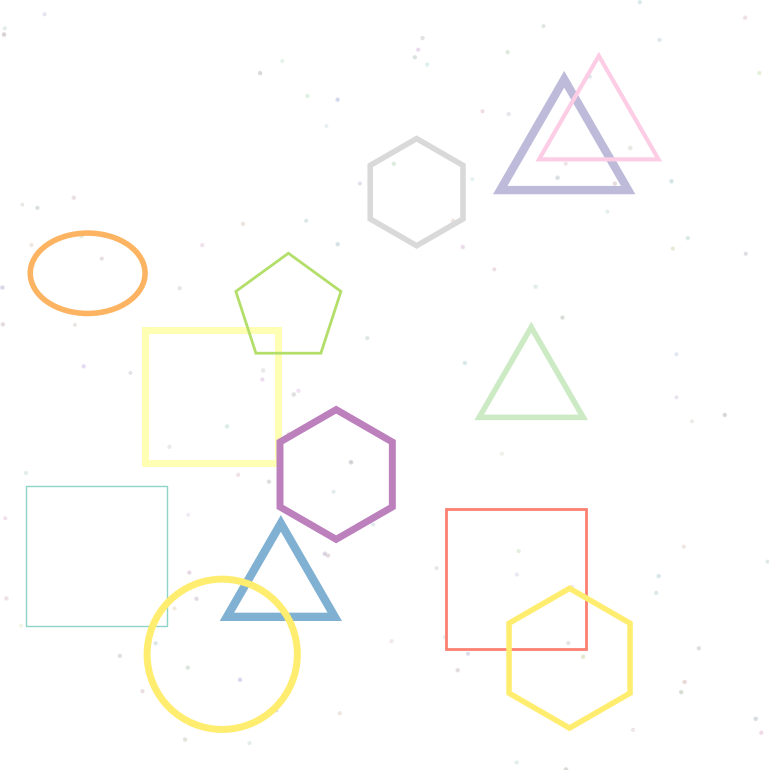[{"shape": "square", "thickness": 0.5, "radius": 0.46, "center": [0.125, 0.278]}, {"shape": "square", "thickness": 2.5, "radius": 0.43, "center": [0.275, 0.485]}, {"shape": "triangle", "thickness": 3, "radius": 0.48, "center": [0.733, 0.801]}, {"shape": "square", "thickness": 1, "radius": 0.46, "center": [0.67, 0.248]}, {"shape": "triangle", "thickness": 3, "radius": 0.4, "center": [0.365, 0.239]}, {"shape": "oval", "thickness": 2, "radius": 0.37, "center": [0.114, 0.645]}, {"shape": "pentagon", "thickness": 1, "radius": 0.36, "center": [0.375, 0.599]}, {"shape": "triangle", "thickness": 1.5, "radius": 0.45, "center": [0.778, 0.838]}, {"shape": "hexagon", "thickness": 2, "radius": 0.35, "center": [0.541, 0.75]}, {"shape": "hexagon", "thickness": 2.5, "radius": 0.42, "center": [0.437, 0.384]}, {"shape": "triangle", "thickness": 2, "radius": 0.39, "center": [0.69, 0.497]}, {"shape": "hexagon", "thickness": 2, "radius": 0.45, "center": [0.74, 0.145]}, {"shape": "circle", "thickness": 2.5, "radius": 0.49, "center": [0.289, 0.15]}]